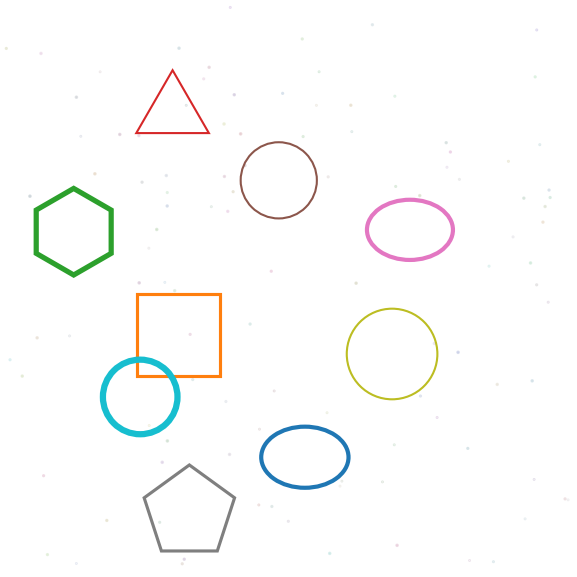[{"shape": "oval", "thickness": 2, "radius": 0.38, "center": [0.528, 0.207]}, {"shape": "square", "thickness": 1.5, "radius": 0.36, "center": [0.309, 0.419]}, {"shape": "hexagon", "thickness": 2.5, "radius": 0.37, "center": [0.128, 0.598]}, {"shape": "triangle", "thickness": 1, "radius": 0.36, "center": [0.299, 0.805]}, {"shape": "circle", "thickness": 1, "radius": 0.33, "center": [0.483, 0.687]}, {"shape": "oval", "thickness": 2, "radius": 0.37, "center": [0.71, 0.601]}, {"shape": "pentagon", "thickness": 1.5, "radius": 0.41, "center": [0.328, 0.112]}, {"shape": "circle", "thickness": 1, "radius": 0.39, "center": [0.679, 0.386]}, {"shape": "circle", "thickness": 3, "radius": 0.32, "center": [0.243, 0.312]}]